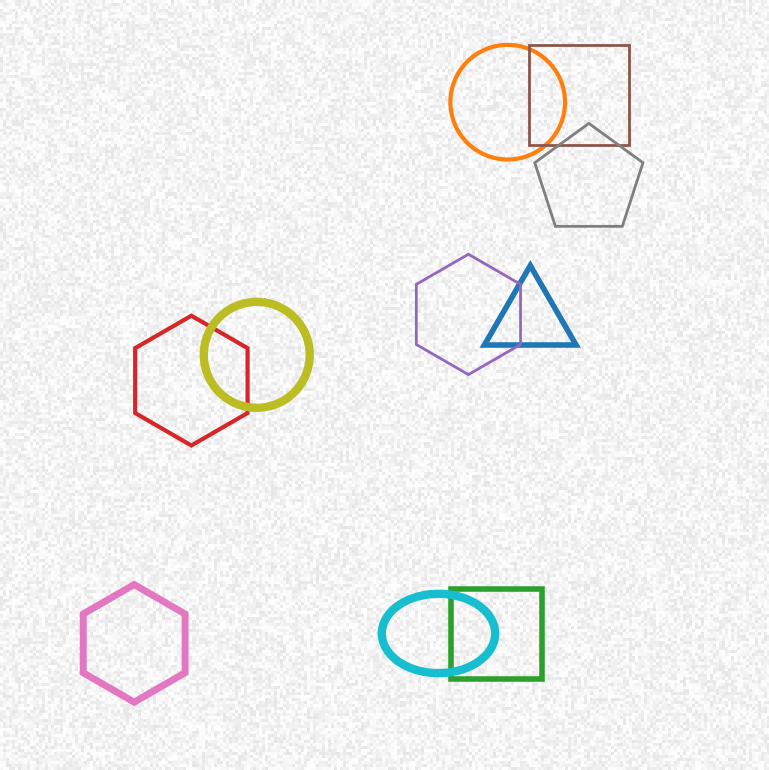[{"shape": "triangle", "thickness": 2, "radius": 0.34, "center": [0.689, 0.586]}, {"shape": "circle", "thickness": 1.5, "radius": 0.37, "center": [0.659, 0.867]}, {"shape": "square", "thickness": 2, "radius": 0.29, "center": [0.645, 0.177]}, {"shape": "hexagon", "thickness": 1.5, "radius": 0.42, "center": [0.249, 0.506]}, {"shape": "hexagon", "thickness": 1, "radius": 0.39, "center": [0.608, 0.592]}, {"shape": "square", "thickness": 1, "radius": 0.32, "center": [0.752, 0.876]}, {"shape": "hexagon", "thickness": 2.5, "radius": 0.38, "center": [0.174, 0.164]}, {"shape": "pentagon", "thickness": 1, "radius": 0.37, "center": [0.765, 0.766]}, {"shape": "circle", "thickness": 3, "radius": 0.34, "center": [0.333, 0.539]}, {"shape": "oval", "thickness": 3, "radius": 0.37, "center": [0.569, 0.177]}]